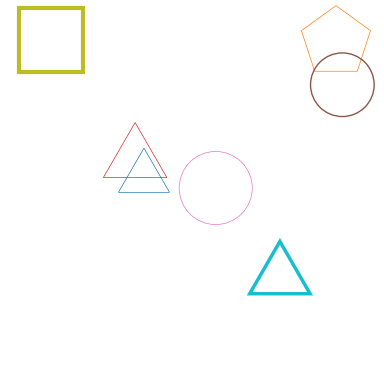[{"shape": "triangle", "thickness": 0.5, "radius": 0.38, "center": [0.374, 0.539]}, {"shape": "pentagon", "thickness": 0.5, "radius": 0.47, "center": [0.873, 0.891]}, {"shape": "triangle", "thickness": 0.5, "radius": 0.48, "center": [0.351, 0.586]}, {"shape": "circle", "thickness": 1, "radius": 0.41, "center": [0.889, 0.78]}, {"shape": "circle", "thickness": 0.5, "radius": 0.47, "center": [0.56, 0.512]}, {"shape": "square", "thickness": 3, "radius": 0.42, "center": [0.133, 0.896]}, {"shape": "triangle", "thickness": 2.5, "radius": 0.45, "center": [0.727, 0.282]}]